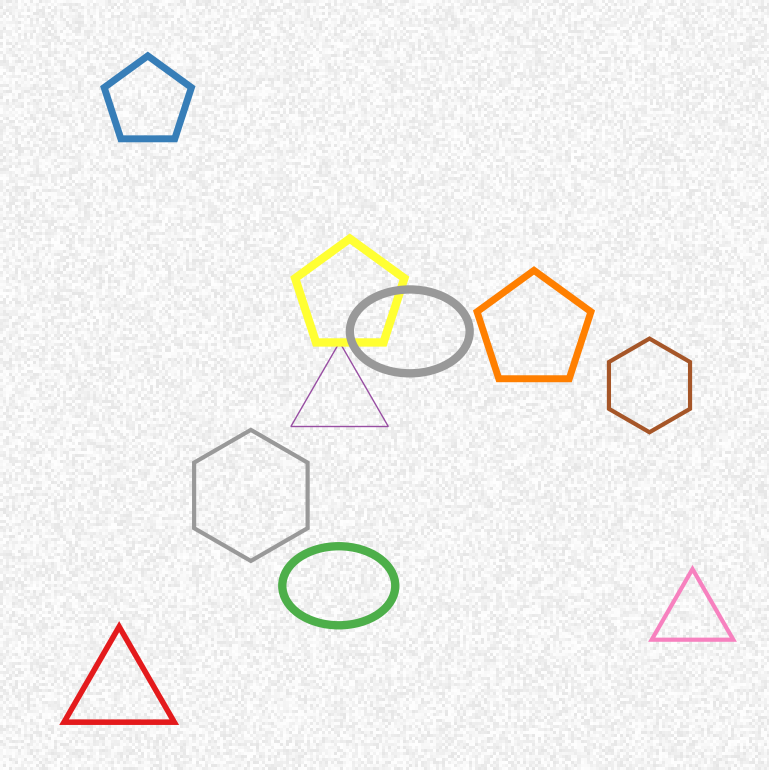[{"shape": "triangle", "thickness": 2, "radius": 0.41, "center": [0.155, 0.103]}, {"shape": "pentagon", "thickness": 2.5, "radius": 0.3, "center": [0.192, 0.868]}, {"shape": "oval", "thickness": 3, "radius": 0.37, "center": [0.44, 0.239]}, {"shape": "triangle", "thickness": 0.5, "radius": 0.37, "center": [0.441, 0.483]}, {"shape": "pentagon", "thickness": 2.5, "radius": 0.39, "center": [0.694, 0.571]}, {"shape": "pentagon", "thickness": 3, "radius": 0.37, "center": [0.454, 0.616]}, {"shape": "hexagon", "thickness": 1.5, "radius": 0.3, "center": [0.843, 0.499]}, {"shape": "triangle", "thickness": 1.5, "radius": 0.31, "center": [0.899, 0.2]}, {"shape": "hexagon", "thickness": 1.5, "radius": 0.43, "center": [0.326, 0.357]}, {"shape": "oval", "thickness": 3, "radius": 0.39, "center": [0.532, 0.57]}]